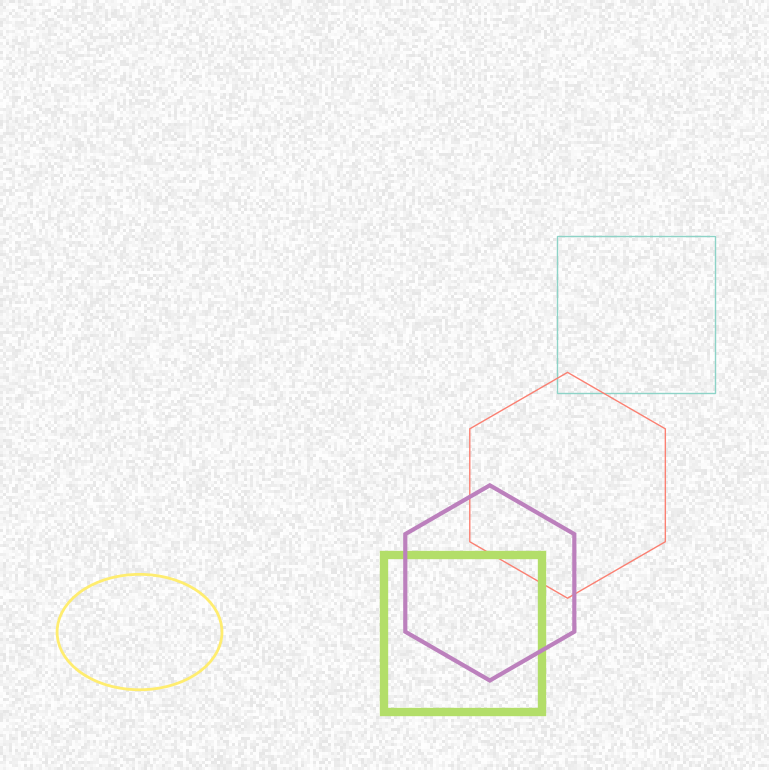[{"shape": "square", "thickness": 0.5, "radius": 0.51, "center": [0.826, 0.592]}, {"shape": "hexagon", "thickness": 0.5, "radius": 0.73, "center": [0.737, 0.37]}, {"shape": "square", "thickness": 3, "radius": 0.51, "center": [0.602, 0.177]}, {"shape": "hexagon", "thickness": 1.5, "radius": 0.63, "center": [0.636, 0.243]}, {"shape": "oval", "thickness": 1, "radius": 0.54, "center": [0.181, 0.179]}]